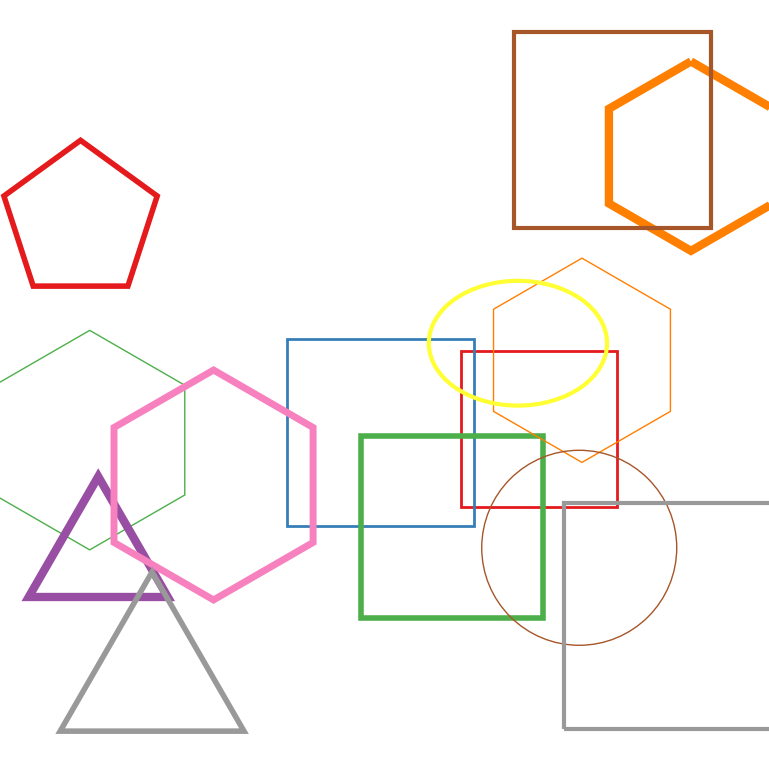[{"shape": "pentagon", "thickness": 2, "radius": 0.52, "center": [0.105, 0.713]}, {"shape": "square", "thickness": 1, "radius": 0.51, "center": [0.7, 0.443]}, {"shape": "square", "thickness": 1, "radius": 0.61, "center": [0.494, 0.438]}, {"shape": "hexagon", "thickness": 0.5, "radius": 0.71, "center": [0.117, 0.428]}, {"shape": "square", "thickness": 2, "radius": 0.59, "center": [0.588, 0.315]}, {"shape": "triangle", "thickness": 3, "radius": 0.52, "center": [0.128, 0.277]}, {"shape": "hexagon", "thickness": 0.5, "radius": 0.66, "center": [0.756, 0.532]}, {"shape": "hexagon", "thickness": 3, "radius": 0.62, "center": [0.897, 0.797]}, {"shape": "oval", "thickness": 1.5, "radius": 0.58, "center": [0.673, 0.554]}, {"shape": "circle", "thickness": 0.5, "radius": 0.63, "center": [0.752, 0.289]}, {"shape": "square", "thickness": 1.5, "radius": 0.64, "center": [0.795, 0.831]}, {"shape": "hexagon", "thickness": 2.5, "radius": 0.75, "center": [0.277, 0.37]}, {"shape": "triangle", "thickness": 2, "radius": 0.69, "center": [0.198, 0.119]}, {"shape": "square", "thickness": 1.5, "radius": 0.73, "center": [0.88, 0.2]}]